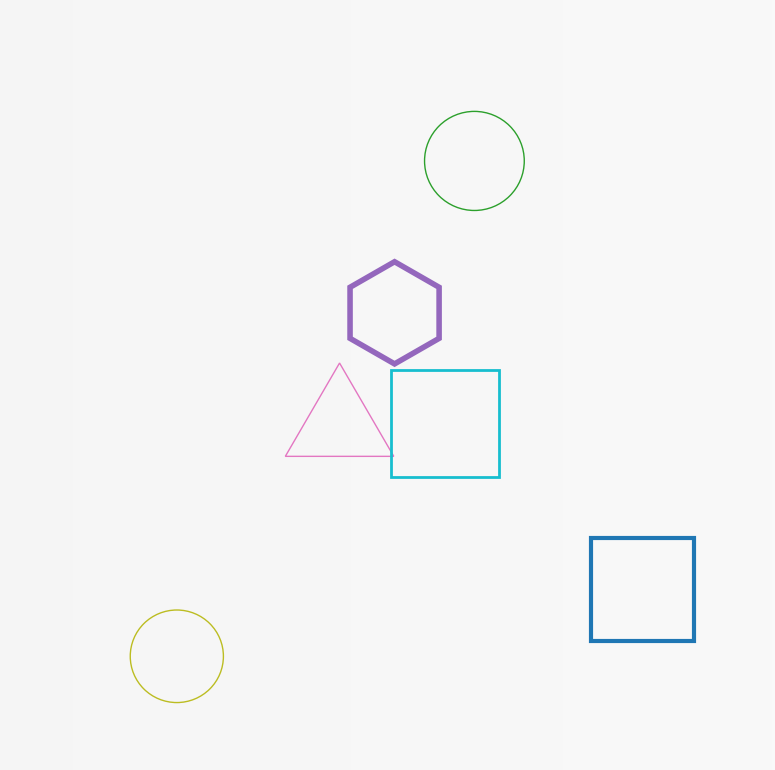[{"shape": "square", "thickness": 1.5, "radius": 0.33, "center": [0.829, 0.234]}, {"shape": "circle", "thickness": 0.5, "radius": 0.32, "center": [0.612, 0.791]}, {"shape": "hexagon", "thickness": 2, "radius": 0.33, "center": [0.509, 0.594]}, {"shape": "triangle", "thickness": 0.5, "radius": 0.4, "center": [0.438, 0.448]}, {"shape": "circle", "thickness": 0.5, "radius": 0.3, "center": [0.228, 0.148]}, {"shape": "square", "thickness": 1, "radius": 0.35, "center": [0.574, 0.449]}]